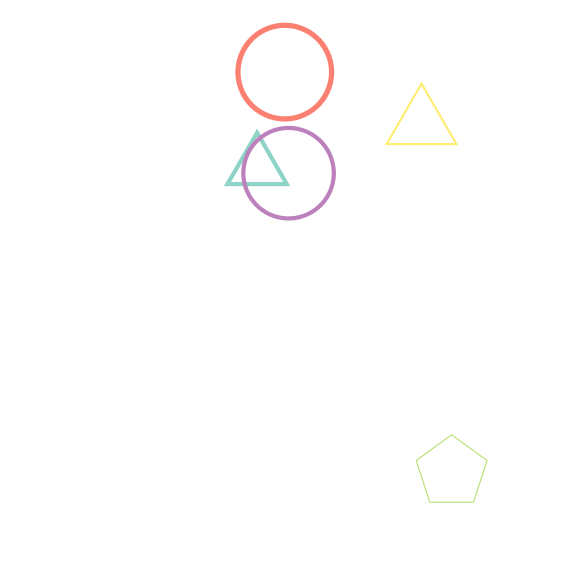[{"shape": "triangle", "thickness": 2, "radius": 0.3, "center": [0.445, 0.71]}, {"shape": "circle", "thickness": 2.5, "radius": 0.41, "center": [0.493, 0.874]}, {"shape": "pentagon", "thickness": 0.5, "radius": 0.32, "center": [0.782, 0.182]}, {"shape": "circle", "thickness": 2, "radius": 0.39, "center": [0.5, 0.699]}, {"shape": "triangle", "thickness": 1, "radius": 0.35, "center": [0.73, 0.785]}]